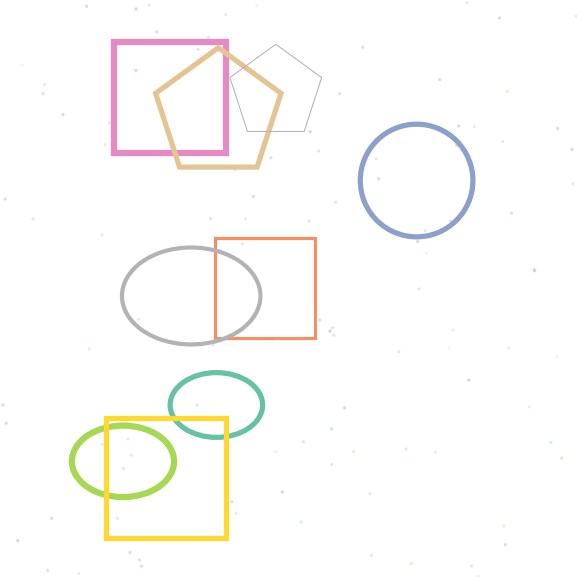[{"shape": "oval", "thickness": 2.5, "radius": 0.4, "center": [0.375, 0.298]}, {"shape": "square", "thickness": 1.5, "radius": 0.43, "center": [0.459, 0.5]}, {"shape": "circle", "thickness": 2.5, "radius": 0.49, "center": [0.721, 0.687]}, {"shape": "square", "thickness": 3, "radius": 0.48, "center": [0.294, 0.83]}, {"shape": "oval", "thickness": 3, "radius": 0.44, "center": [0.213, 0.2]}, {"shape": "square", "thickness": 2.5, "radius": 0.52, "center": [0.288, 0.171]}, {"shape": "pentagon", "thickness": 2.5, "radius": 0.57, "center": [0.378, 0.802]}, {"shape": "pentagon", "thickness": 0.5, "radius": 0.42, "center": [0.478, 0.839]}, {"shape": "oval", "thickness": 2, "radius": 0.6, "center": [0.331, 0.487]}]